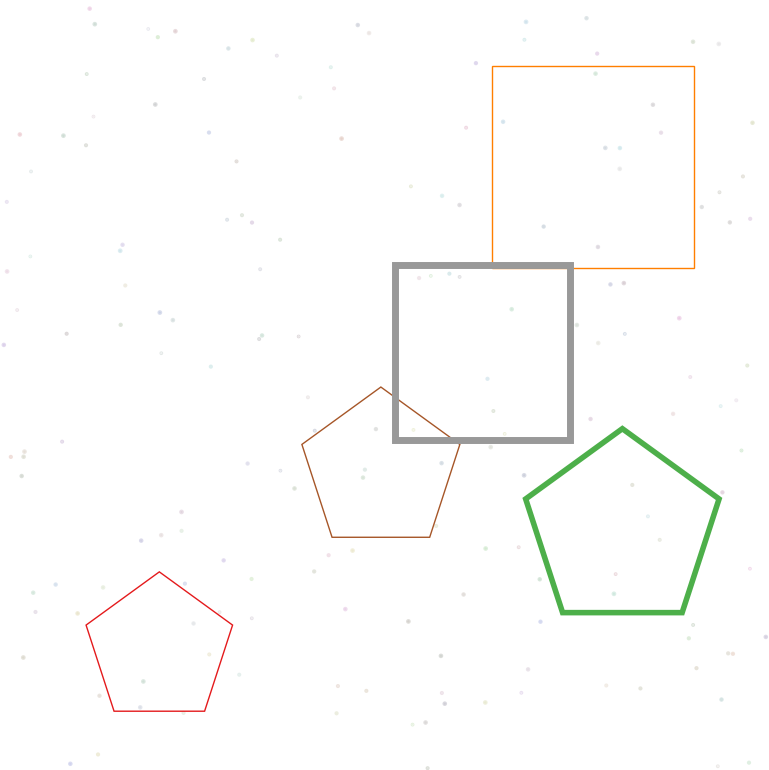[{"shape": "pentagon", "thickness": 0.5, "radius": 0.5, "center": [0.207, 0.157]}, {"shape": "pentagon", "thickness": 2, "radius": 0.66, "center": [0.808, 0.311]}, {"shape": "square", "thickness": 0.5, "radius": 0.66, "center": [0.77, 0.783]}, {"shape": "pentagon", "thickness": 0.5, "radius": 0.54, "center": [0.495, 0.389]}, {"shape": "square", "thickness": 2.5, "radius": 0.57, "center": [0.626, 0.543]}]